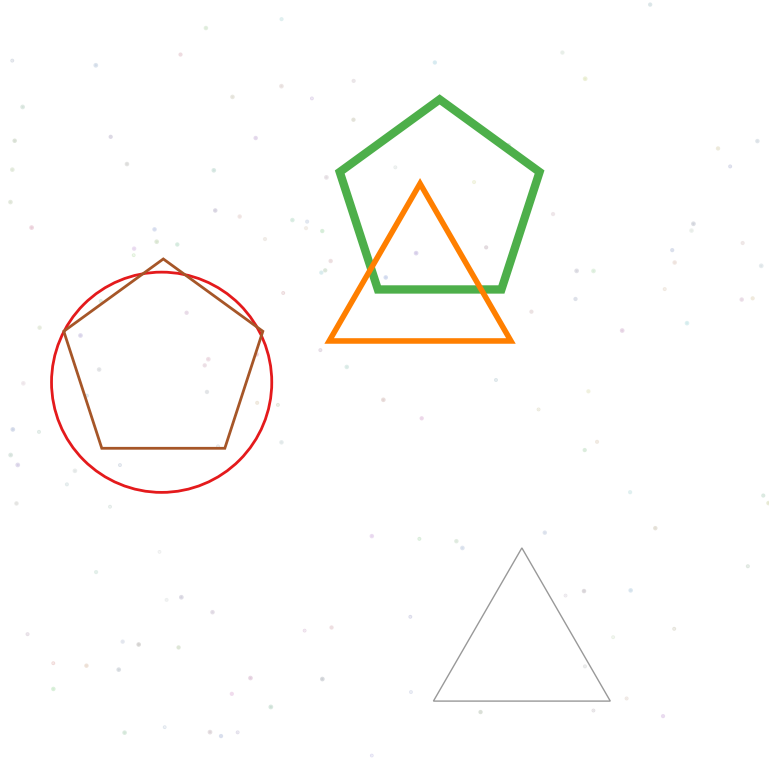[{"shape": "circle", "thickness": 1, "radius": 0.72, "center": [0.21, 0.504]}, {"shape": "pentagon", "thickness": 3, "radius": 0.68, "center": [0.571, 0.734]}, {"shape": "triangle", "thickness": 2, "radius": 0.68, "center": [0.546, 0.625]}, {"shape": "pentagon", "thickness": 1, "radius": 0.68, "center": [0.212, 0.528]}, {"shape": "triangle", "thickness": 0.5, "radius": 0.66, "center": [0.678, 0.156]}]